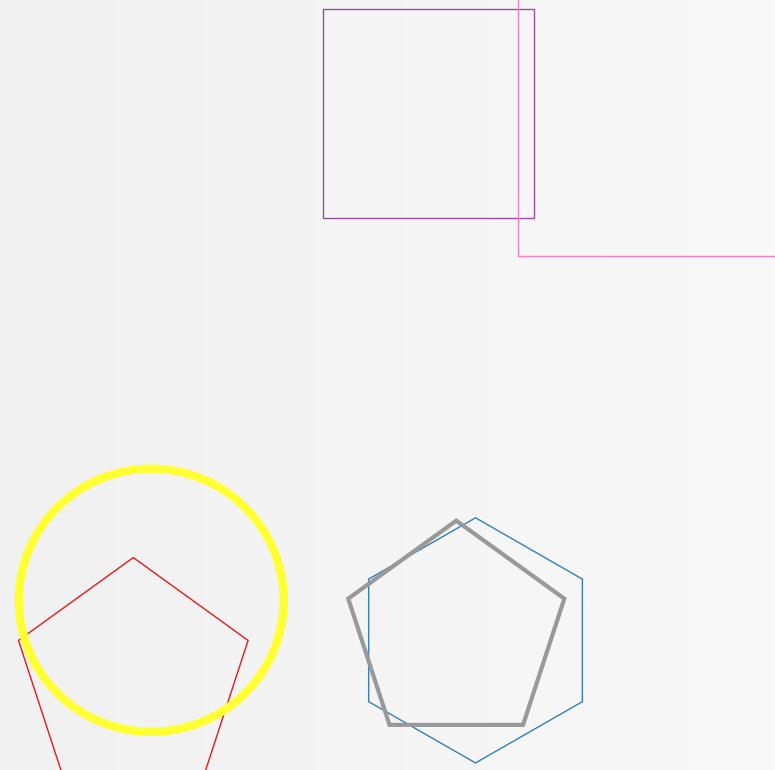[{"shape": "pentagon", "thickness": 0.5, "radius": 0.78, "center": [0.172, 0.12]}, {"shape": "hexagon", "thickness": 0.5, "radius": 0.8, "center": [0.614, 0.168]}, {"shape": "square", "thickness": 0.5, "radius": 0.68, "center": [0.553, 0.852]}, {"shape": "circle", "thickness": 3, "radius": 0.85, "center": [0.195, 0.22]}, {"shape": "square", "thickness": 0.5, "radius": 0.93, "center": [0.855, 0.854]}, {"shape": "pentagon", "thickness": 1.5, "radius": 0.73, "center": [0.589, 0.177]}]